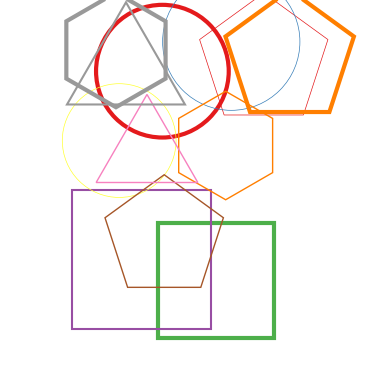[{"shape": "circle", "thickness": 3, "radius": 0.86, "center": [0.422, 0.815]}, {"shape": "pentagon", "thickness": 0.5, "radius": 0.88, "center": [0.685, 0.843]}, {"shape": "circle", "thickness": 0.5, "radius": 0.89, "center": [0.601, 0.892]}, {"shape": "square", "thickness": 3, "radius": 0.75, "center": [0.561, 0.271]}, {"shape": "square", "thickness": 1.5, "radius": 0.9, "center": [0.368, 0.325]}, {"shape": "hexagon", "thickness": 1, "radius": 0.7, "center": [0.586, 0.622]}, {"shape": "pentagon", "thickness": 3, "radius": 0.88, "center": [0.752, 0.851]}, {"shape": "circle", "thickness": 0.5, "radius": 0.74, "center": [0.31, 0.635]}, {"shape": "pentagon", "thickness": 1, "radius": 0.81, "center": [0.427, 0.384]}, {"shape": "triangle", "thickness": 1, "radius": 0.76, "center": [0.382, 0.602]}, {"shape": "hexagon", "thickness": 3, "radius": 0.74, "center": [0.301, 0.87]}, {"shape": "triangle", "thickness": 1.5, "radius": 0.88, "center": [0.327, 0.817]}]